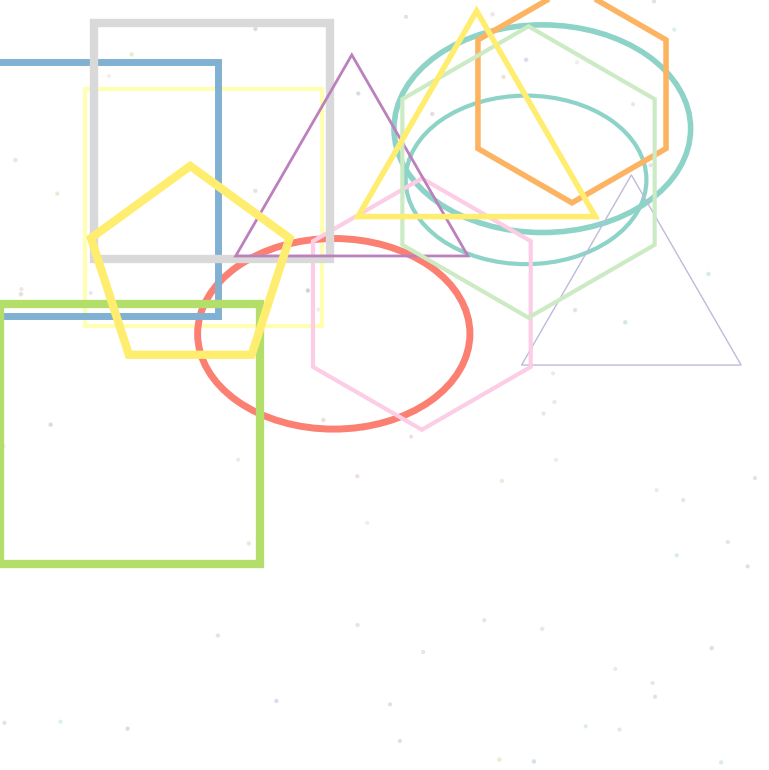[{"shape": "oval", "thickness": 2, "radius": 0.96, "center": [0.704, 0.833]}, {"shape": "oval", "thickness": 1.5, "radius": 0.78, "center": [0.683, 0.766]}, {"shape": "square", "thickness": 1.5, "radius": 0.77, "center": [0.265, 0.731]}, {"shape": "triangle", "thickness": 0.5, "radius": 0.82, "center": [0.82, 0.608]}, {"shape": "oval", "thickness": 2.5, "radius": 0.88, "center": [0.433, 0.566]}, {"shape": "square", "thickness": 2.5, "radius": 0.83, "center": [0.118, 0.754]}, {"shape": "hexagon", "thickness": 2, "radius": 0.71, "center": [0.743, 0.878]}, {"shape": "square", "thickness": 3, "radius": 0.84, "center": [0.169, 0.436]}, {"shape": "hexagon", "thickness": 1.5, "radius": 0.82, "center": [0.548, 0.605]}, {"shape": "square", "thickness": 3, "radius": 0.77, "center": [0.275, 0.817]}, {"shape": "triangle", "thickness": 1, "radius": 0.87, "center": [0.457, 0.755]}, {"shape": "hexagon", "thickness": 1.5, "radius": 0.95, "center": [0.686, 0.777]}, {"shape": "pentagon", "thickness": 3, "radius": 0.68, "center": [0.247, 0.649]}, {"shape": "triangle", "thickness": 2, "radius": 0.89, "center": [0.619, 0.808]}]